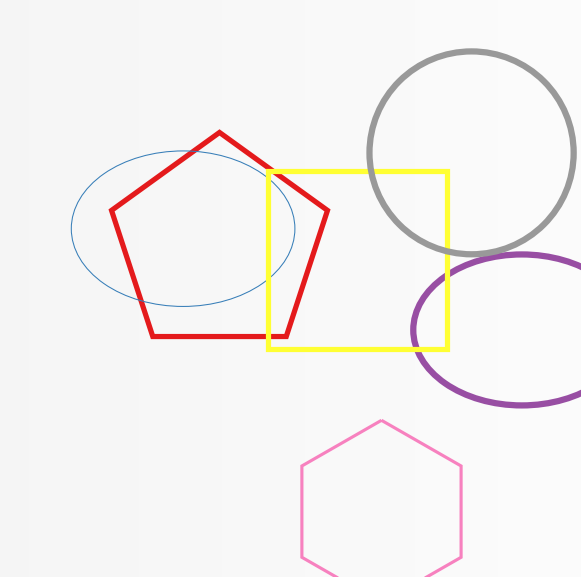[{"shape": "pentagon", "thickness": 2.5, "radius": 0.98, "center": [0.378, 0.574]}, {"shape": "oval", "thickness": 0.5, "radius": 0.96, "center": [0.315, 0.603]}, {"shape": "oval", "thickness": 3, "radius": 0.93, "center": [0.898, 0.428]}, {"shape": "square", "thickness": 2.5, "radius": 0.77, "center": [0.615, 0.549]}, {"shape": "hexagon", "thickness": 1.5, "radius": 0.79, "center": [0.656, 0.113]}, {"shape": "circle", "thickness": 3, "radius": 0.88, "center": [0.811, 0.734]}]